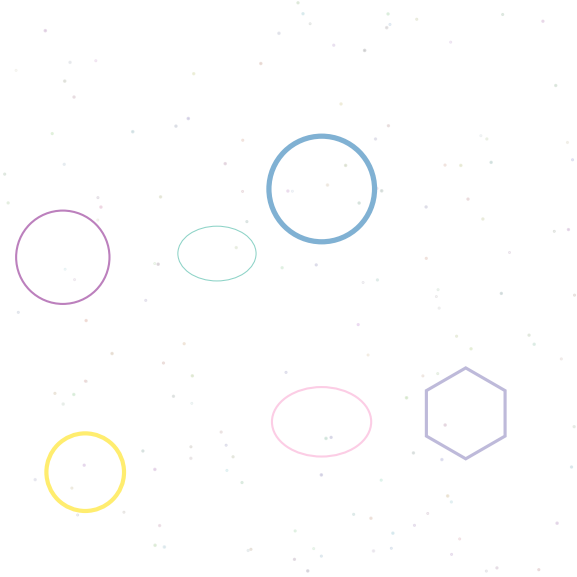[{"shape": "oval", "thickness": 0.5, "radius": 0.34, "center": [0.376, 0.56]}, {"shape": "hexagon", "thickness": 1.5, "radius": 0.39, "center": [0.806, 0.283]}, {"shape": "circle", "thickness": 2.5, "radius": 0.46, "center": [0.557, 0.672]}, {"shape": "oval", "thickness": 1, "radius": 0.43, "center": [0.557, 0.269]}, {"shape": "circle", "thickness": 1, "radius": 0.4, "center": [0.109, 0.554]}, {"shape": "circle", "thickness": 2, "radius": 0.34, "center": [0.148, 0.182]}]